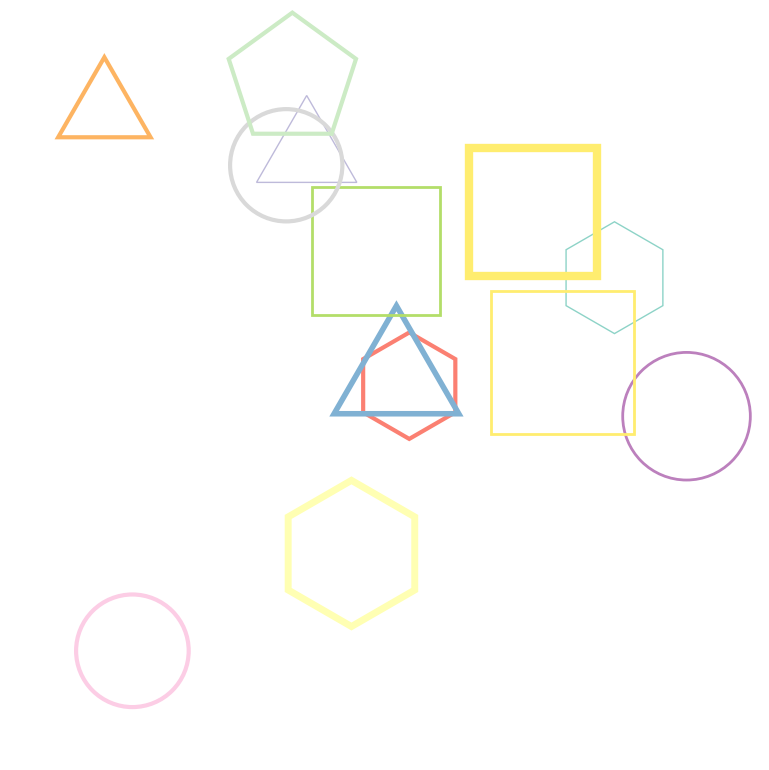[{"shape": "hexagon", "thickness": 0.5, "radius": 0.36, "center": [0.798, 0.639]}, {"shape": "hexagon", "thickness": 2.5, "radius": 0.47, "center": [0.456, 0.281]}, {"shape": "triangle", "thickness": 0.5, "radius": 0.38, "center": [0.398, 0.801]}, {"shape": "hexagon", "thickness": 1.5, "radius": 0.35, "center": [0.531, 0.499]}, {"shape": "triangle", "thickness": 2, "radius": 0.47, "center": [0.515, 0.509]}, {"shape": "triangle", "thickness": 1.5, "radius": 0.35, "center": [0.136, 0.856]}, {"shape": "square", "thickness": 1, "radius": 0.41, "center": [0.489, 0.674]}, {"shape": "circle", "thickness": 1.5, "radius": 0.37, "center": [0.172, 0.155]}, {"shape": "circle", "thickness": 1.5, "radius": 0.36, "center": [0.372, 0.785]}, {"shape": "circle", "thickness": 1, "radius": 0.41, "center": [0.892, 0.459]}, {"shape": "pentagon", "thickness": 1.5, "radius": 0.43, "center": [0.38, 0.897]}, {"shape": "square", "thickness": 3, "radius": 0.42, "center": [0.692, 0.725]}, {"shape": "square", "thickness": 1, "radius": 0.46, "center": [0.73, 0.529]}]